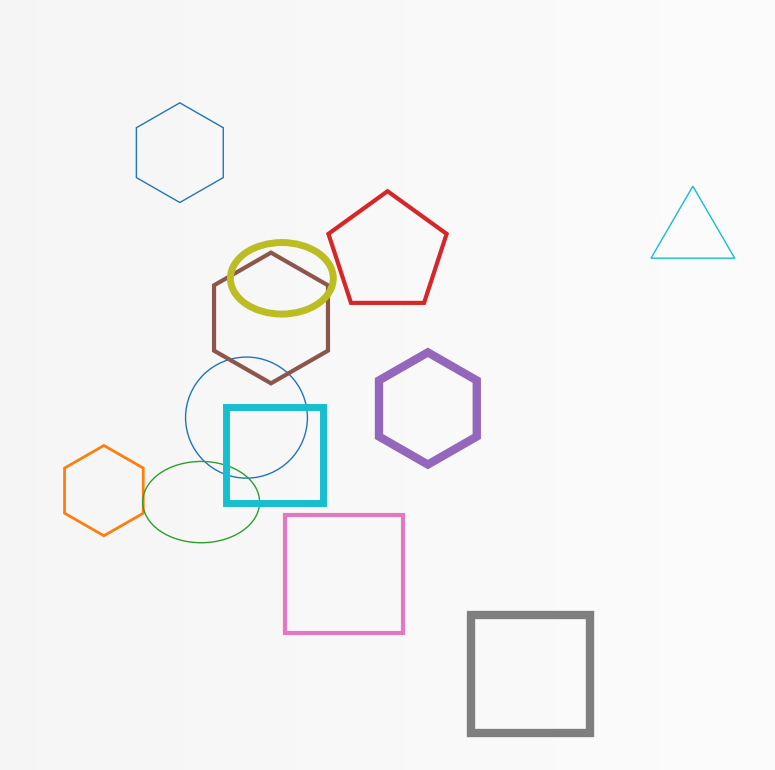[{"shape": "hexagon", "thickness": 0.5, "radius": 0.32, "center": [0.232, 0.802]}, {"shape": "circle", "thickness": 0.5, "radius": 0.39, "center": [0.318, 0.458]}, {"shape": "hexagon", "thickness": 1, "radius": 0.29, "center": [0.134, 0.363]}, {"shape": "oval", "thickness": 0.5, "radius": 0.38, "center": [0.26, 0.348]}, {"shape": "pentagon", "thickness": 1.5, "radius": 0.4, "center": [0.5, 0.672]}, {"shape": "hexagon", "thickness": 3, "radius": 0.36, "center": [0.552, 0.47]}, {"shape": "hexagon", "thickness": 1.5, "radius": 0.42, "center": [0.35, 0.587]}, {"shape": "square", "thickness": 1.5, "radius": 0.38, "center": [0.444, 0.255]}, {"shape": "square", "thickness": 3, "radius": 0.38, "center": [0.684, 0.125]}, {"shape": "oval", "thickness": 2.5, "radius": 0.33, "center": [0.364, 0.639]}, {"shape": "square", "thickness": 2.5, "radius": 0.31, "center": [0.354, 0.41]}, {"shape": "triangle", "thickness": 0.5, "radius": 0.31, "center": [0.894, 0.696]}]